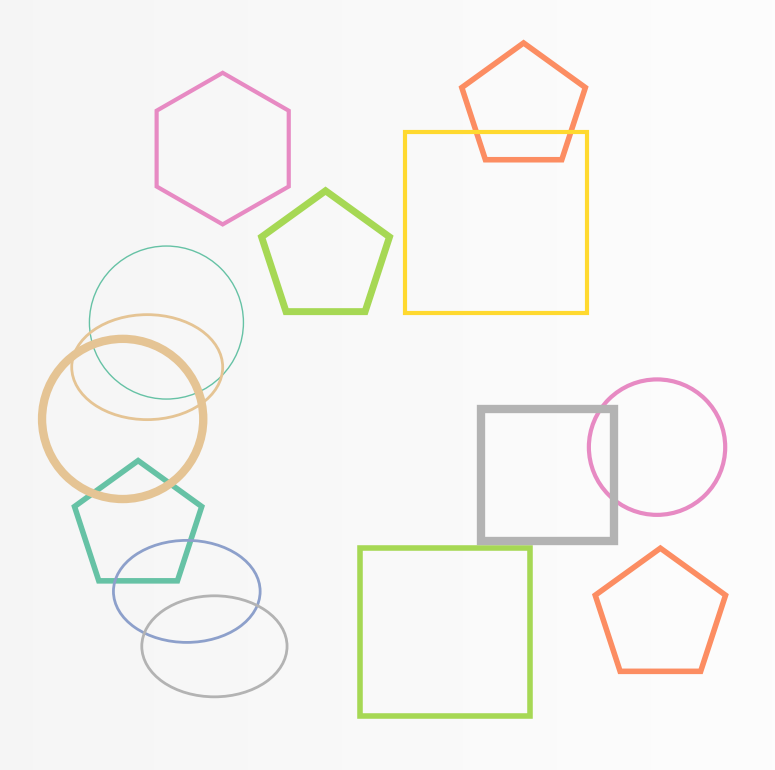[{"shape": "circle", "thickness": 0.5, "radius": 0.5, "center": [0.215, 0.581]}, {"shape": "pentagon", "thickness": 2, "radius": 0.43, "center": [0.178, 0.315]}, {"shape": "pentagon", "thickness": 2, "radius": 0.44, "center": [0.852, 0.2]}, {"shape": "pentagon", "thickness": 2, "radius": 0.42, "center": [0.676, 0.86]}, {"shape": "oval", "thickness": 1, "radius": 0.47, "center": [0.241, 0.232]}, {"shape": "circle", "thickness": 1.5, "radius": 0.44, "center": [0.848, 0.419]}, {"shape": "hexagon", "thickness": 1.5, "radius": 0.49, "center": [0.287, 0.807]}, {"shape": "pentagon", "thickness": 2.5, "radius": 0.43, "center": [0.42, 0.665]}, {"shape": "square", "thickness": 2, "radius": 0.55, "center": [0.574, 0.179]}, {"shape": "square", "thickness": 1.5, "radius": 0.59, "center": [0.64, 0.711]}, {"shape": "circle", "thickness": 3, "radius": 0.52, "center": [0.158, 0.456]}, {"shape": "oval", "thickness": 1, "radius": 0.49, "center": [0.19, 0.523]}, {"shape": "square", "thickness": 3, "radius": 0.43, "center": [0.706, 0.383]}, {"shape": "oval", "thickness": 1, "radius": 0.47, "center": [0.277, 0.161]}]